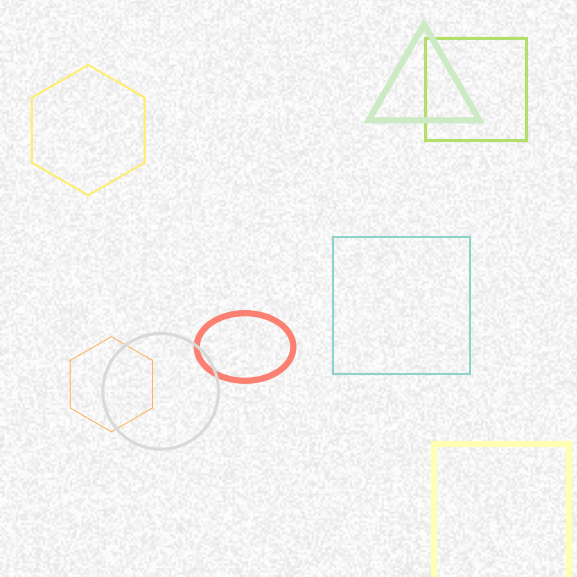[{"shape": "square", "thickness": 1, "radius": 0.59, "center": [0.695, 0.47]}, {"shape": "square", "thickness": 3, "radius": 0.59, "center": [0.868, 0.113]}, {"shape": "oval", "thickness": 3, "radius": 0.42, "center": [0.424, 0.398]}, {"shape": "hexagon", "thickness": 0.5, "radius": 0.41, "center": [0.193, 0.334]}, {"shape": "square", "thickness": 1.5, "radius": 0.44, "center": [0.823, 0.845]}, {"shape": "circle", "thickness": 1.5, "radius": 0.5, "center": [0.278, 0.321]}, {"shape": "triangle", "thickness": 3, "radius": 0.55, "center": [0.734, 0.846]}, {"shape": "hexagon", "thickness": 1, "radius": 0.56, "center": [0.153, 0.774]}]